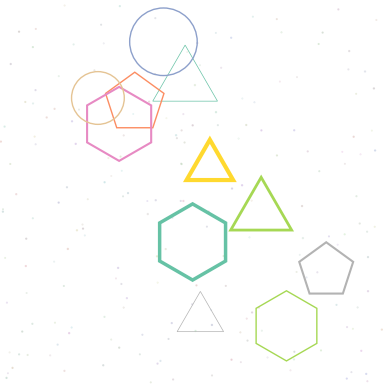[{"shape": "hexagon", "thickness": 2.5, "radius": 0.49, "center": [0.5, 0.371]}, {"shape": "triangle", "thickness": 0.5, "radius": 0.49, "center": [0.481, 0.786]}, {"shape": "pentagon", "thickness": 1, "radius": 0.4, "center": [0.35, 0.733]}, {"shape": "circle", "thickness": 1, "radius": 0.44, "center": [0.425, 0.892]}, {"shape": "hexagon", "thickness": 1.5, "radius": 0.48, "center": [0.309, 0.678]}, {"shape": "triangle", "thickness": 2, "radius": 0.46, "center": [0.678, 0.448]}, {"shape": "hexagon", "thickness": 1, "radius": 0.46, "center": [0.744, 0.154]}, {"shape": "triangle", "thickness": 3, "radius": 0.35, "center": [0.545, 0.567]}, {"shape": "circle", "thickness": 1, "radius": 0.34, "center": [0.254, 0.745]}, {"shape": "pentagon", "thickness": 1.5, "radius": 0.37, "center": [0.847, 0.297]}, {"shape": "triangle", "thickness": 0.5, "radius": 0.35, "center": [0.52, 0.173]}]